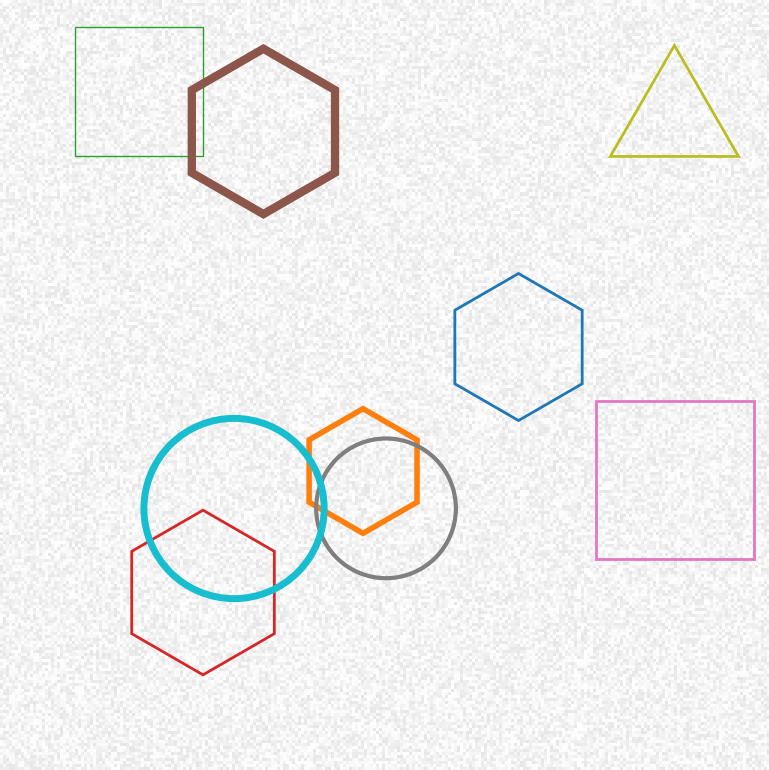[{"shape": "hexagon", "thickness": 1, "radius": 0.48, "center": [0.673, 0.549]}, {"shape": "hexagon", "thickness": 2, "radius": 0.4, "center": [0.472, 0.388]}, {"shape": "square", "thickness": 0.5, "radius": 0.42, "center": [0.181, 0.881]}, {"shape": "hexagon", "thickness": 1, "radius": 0.53, "center": [0.264, 0.231]}, {"shape": "hexagon", "thickness": 3, "radius": 0.54, "center": [0.342, 0.829]}, {"shape": "square", "thickness": 1, "radius": 0.51, "center": [0.877, 0.377]}, {"shape": "circle", "thickness": 1.5, "radius": 0.45, "center": [0.501, 0.34]}, {"shape": "triangle", "thickness": 1, "radius": 0.48, "center": [0.876, 0.845]}, {"shape": "circle", "thickness": 2.5, "radius": 0.59, "center": [0.304, 0.34]}]